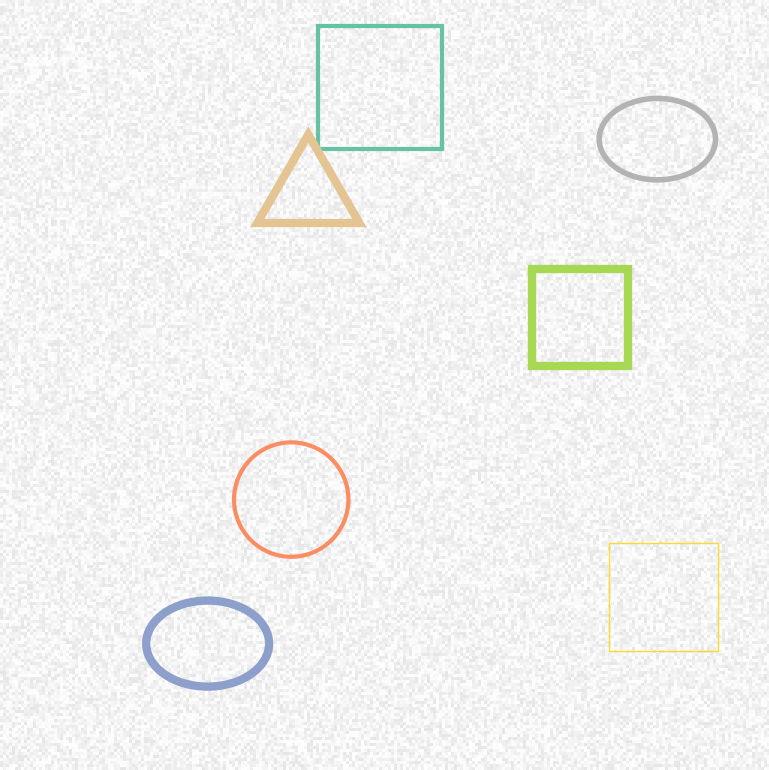[{"shape": "square", "thickness": 1.5, "radius": 0.4, "center": [0.493, 0.886]}, {"shape": "circle", "thickness": 1.5, "radius": 0.37, "center": [0.378, 0.351]}, {"shape": "oval", "thickness": 3, "radius": 0.4, "center": [0.27, 0.164]}, {"shape": "square", "thickness": 3, "radius": 0.31, "center": [0.753, 0.588]}, {"shape": "square", "thickness": 0.5, "radius": 0.35, "center": [0.861, 0.225]}, {"shape": "triangle", "thickness": 3, "radius": 0.38, "center": [0.4, 0.749]}, {"shape": "oval", "thickness": 2, "radius": 0.38, "center": [0.854, 0.819]}]